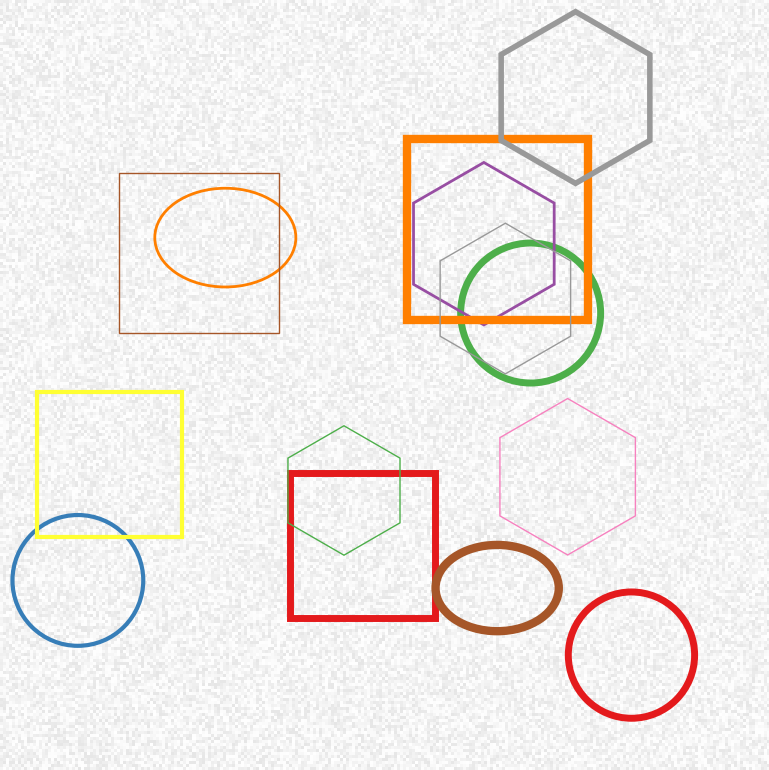[{"shape": "square", "thickness": 2.5, "radius": 0.47, "center": [0.471, 0.291]}, {"shape": "circle", "thickness": 2.5, "radius": 0.41, "center": [0.82, 0.149]}, {"shape": "circle", "thickness": 1.5, "radius": 0.42, "center": [0.101, 0.246]}, {"shape": "hexagon", "thickness": 0.5, "radius": 0.42, "center": [0.447, 0.363]}, {"shape": "circle", "thickness": 2.5, "radius": 0.45, "center": [0.689, 0.593]}, {"shape": "hexagon", "thickness": 1, "radius": 0.53, "center": [0.628, 0.684]}, {"shape": "square", "thickness": 3, "radius": 0.59, "center": [0.646, 0.702]}, {"shape": "oval", "thickness": 1, "radius": 0.46, "center": [0.293, 0.691]}, {"shape": "square", "thickness": 1.5, "radius": 0.47, "center": [0.142, 0.397]}, {"shape": "oval", "thickness": 3, "radius": 0.4, "center": [0.646, 0.236]}, {"shape": "square", "thickness": 0.5, "radius": 0.52, "center": [0.258, 0.671]}, {"shape": "hexagon", "thickness": 0.5, "radius": 0.51, "center": [0.737, 0.381]}, {"shape": "hexagon", "thickness": 2, "radius": 0.56, "center": [0.747, 0.873]}, {"shape": "hexagon", "thickness": 0.5, "radius": 0.49, "center": [0.656, 0.612]}]